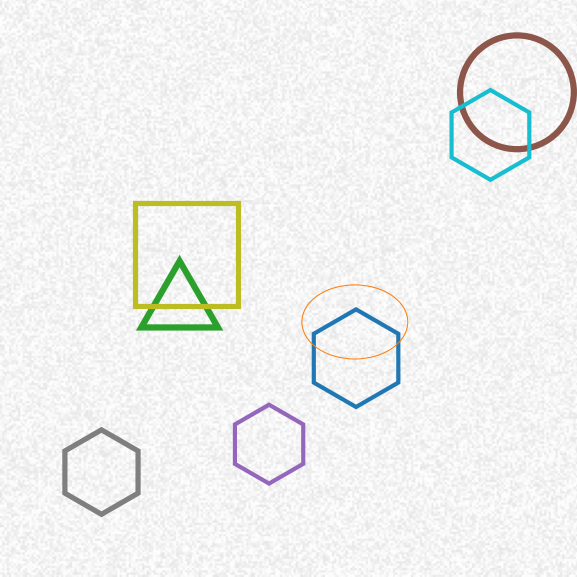[{"shape": "hexagon", "thickness": 2, "radius": 0.42, "center": [0.617, 0.379]}, {"shape": "oval", "thickness": 0.5, "radius": 0.46, "center": [0.614, 0.442]}, {"shape": "triangle", "thickness": 3, "radius": 0.38, "center": [0.311, 0.47]}, {"shape": "hexagon", "thickness": 2, "radius": 0.34, "center": [0.466, 0.23]}, {"shape": "circle", "thickness": 3, "radius": 0.49, "center": [0.895, 0.839]}, {"shape": "hexagon", "thickness": 2.5, "radius": 0.37, "center": [0.176, 0.182]}, {"shape": "square", "thickness": 2.5, "radius": 0.44, "center": [0.323, 0.558]}, {"shape": "hexagon", "thickness": 2, "radius": 0.39, "center": [0.849, 0.766]}]